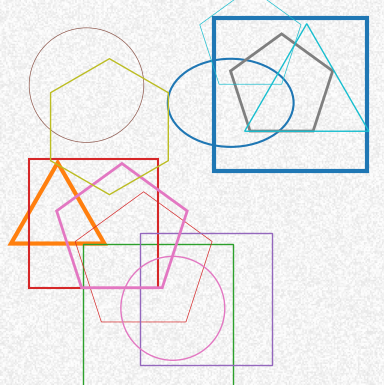[{"shape": "square", "thickness": 3, "radius": 0.99, "center": [0.755, 0.755]}, {"shape": "oval", "thickness": 1.5, "radius": 0.82, "center": [0.599, 0.733]}, {"shape": "triangle", "thickness": 3, "radius": 0.7, "center": [0.15, 0.437]}, {"shape": "square", "thickness": 1, "radius": 0.98, "center": [0.41, 0.172]}, {"shape": "square", "thickness": 1.5, "radius": 0.84, "center": [0.244, 0.42]}, {"shape": "pentagon", "thickness": 0.5, "radius": 0.93, "center": [0.373, 0.315]}, {"shape": "square", "thickness": 1, "radius": 0.86, "center": [0.535, 0.225]}, {"shape": "circle", "thickness": 0.5, "radius": 0.74, "center": [0.225, 0.779]}, {"shape": "pentagon", "thickness": 2, "radius": 0.89, "center": [0.317, 0.397]}, {"shape": "circle", "thickness": 1, "radius": 0.67, "center": [0.449, 0.199]}, {"shape": "pentagon", "thickness": 2, "radius": 0.7, "center": [0.731, 0.773]}, {"shape": "hexagon", "thickness": 1, "radius": 0.88, "center": [0.284, 0.671]}, {"shape": "pentagon", "thickness": 0.5, "radius": 0.69, "center": [0.65, 0.893]}, {"shape": "triangle", "thickness": 1, "radius": 0.93, "center": [0.797, 0.752]}]